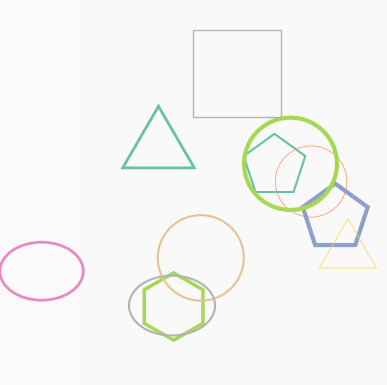[{"shape": "pentagon", "thickness": 1.5, "radius": 0.42, "center": [0.708, 0.569]}, {"shape": "triangle", "thickness": 2, "radius": 0.53, "center": [0.409, 0.617]}, {"shape": "circle", "thickness": 0.5, "radius": 0.46, "center": [0.803, 0.528]}, {"shape": "pentagon", "thickness": 3, "radius": 0.44, "center": [0.865, 0.435]}, {"shape": "oval", "thickness": 2, "radius": 0.54, "center": [0.107, 0.296]}, {"shape": "circle", "thickness": 3, "radius": 0.6, "center": [0.75, 0.575]}, {"shape": "hexagon", "thickness": 2.5, "radius": 0.44, "center": [0.448, 0.204]}, {"shape": "triangle", "thickness": 0.5, "radius": 0.43, "center": [0.898, 0.346]}, {"shape": "circle", "thickness": 1.5, "radius": 0.56, "center": [0.518, 0.33]}, {"shape": "square", "thickness": 1, "radius": 0.56, "center": [0.612, 0.808]}, {"shape": "oval", "thickness": 1.5, "radius": 0.56, "center": [0.444, 0.206]}]